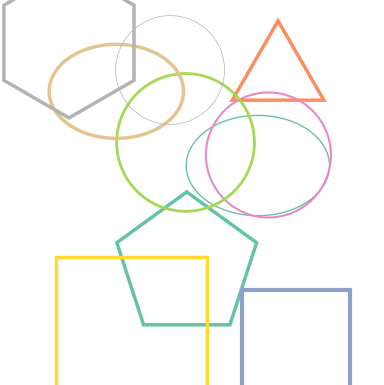[{"shape": "pentagon", "thickness": 2.5, "radius": 0.95, "center": [0.485, 0.311]}, {"shape": "oval", "thickness": 1, "radius": 0.93, "center": [0.67, 0.57]}, {"shape": "triangle", "thickness": 2.5, "radius": 0.69, "center": [0.722, 0.808]}, {"shape": "square", "thickness": 3, "radius": 0.7, "center": [0.769, 0.107]}, {"shape": "circle", "thickness": 1.5, "radius": 0.81, "center": [0.697, 0.597]}, {"shape": "circle", "thickness": 2, "radius": 0.89, "center": [0.482, 0.63]}, {"shape": "square", "thickness": 2.5, "radius": 0.98, "center": [0.342, 0.137]}, {"shape": "oval", "thickness": 2.5, "radius": 0.87, "center": [0.302, 0.763]}, {"shape": "circle", "thickness": 0.5, "radius": 0.71, "center": [0.442, 0.818]}, {"shape": "hexagon", "thickness": 2.5, "radius": 0.98, "center": [0.179, 0.889]}]